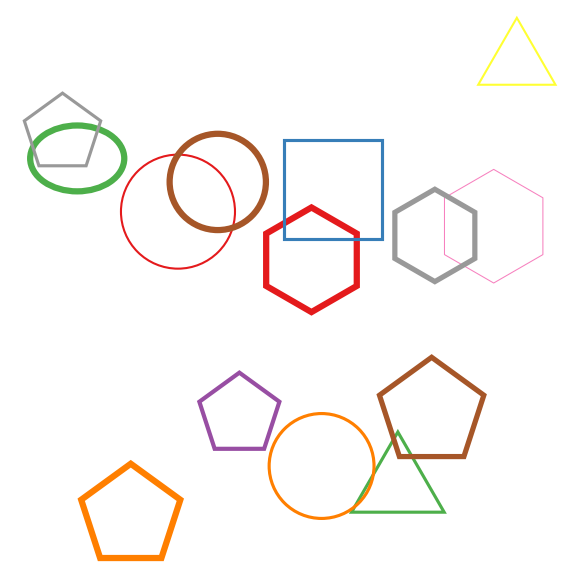[{"shape": "hexagon", "thickness": 3, "radius": 0.45, "center": [0.539, 0.549]}, {"shape": "circle", "thickness": 1, "radius": 0.49, "center": [0.308, 0.633]}, {"shape": "square", "thickness": 1.5, "radius": 0.43, "center": [0.577, 0.671]}, {"shape": "oval", "thickness": 3, "radius": 0.41, "center": [0.134, 0.725]}, {"shape": "triangle", "thickness": 1.5, "radius": 0.46, "center": [0.689, 0.159]}, {"shape": "pentagon", "thickness": 2, "radius": 0.36, "center": [0.415, 0.281]}, {"shape": "pentagon", "thickness": 3, "radius": 0.45, "center": [0.226, 0.106]}, {"shape": "circle", "thickness": 1.5, "radius": 0.45, "center": [0.557, 0.192]}, {"shape": "triangle", "thickness": 1, "radius": 0.39, "center": [0.895, 0.891]}, {"shape": "circle", "thickness": 3, "radius": 0.42, "center": [0.377, 0.684]}, {"shape": "pentagon", "thickness": 2.5, "radius": 0.48, "center": [0.747, 0.285]}, {"shape": "hexagon", "thickness": 0.5, "radius": 0.49, "center": [0.855, 0.607]}, {"shape": "hexagon", "thickness": 2.5, "radius": 0.4, "center": [0.753, 0.591]}, {"shape": "pentagon", "thickness": 1.5, "radius": 0.35, "center": [0.108, 0.768]}]